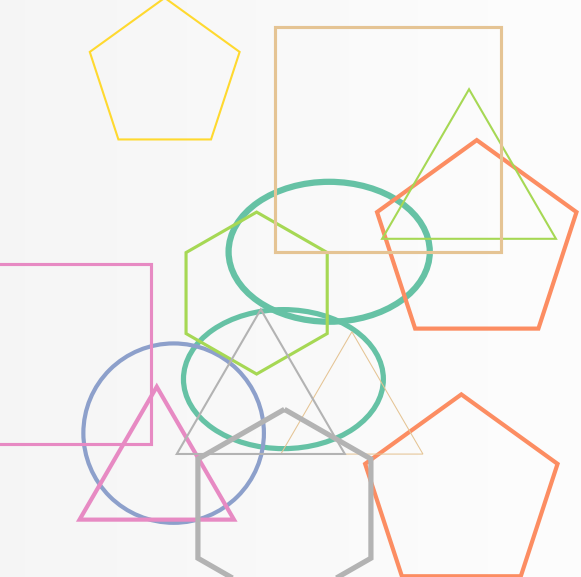[{"shape": "oval", "thickness": 2.5, "radius": 0.86, "center": [0.488, 0.343]}, {"shape": "oval", "thickness": 3, "radius": 0.87, "center": [0.566, 0.563]}, {"shape": "pentagon", "thickness": 2, "radius": 0.9, "center": [0.82, 0.576]}, {"shape": "pentagon", "thickness": 2, "radius": 0.87, "center": [0.794, 0.142]}, {"shape": "circle", "thickness": 2, "radius": 0.78, "center": [0.299, 0.249]}, {"shape": "square", "thickness": 1.5, "radius": 0.78, "center": [0.103, 0.387]}, {"shape": "triangle", "thickness": 2, "radius": 0.77, "center": [0.27, 0.176]}, {"shape": "triangle", "thickness": 1, "radius": 0.86, "center": [0.807, 0.672]}, {"shape": "hexagon", "thickness": 1.5, "radius": 0.7, "center": [0.442, 0.492]}, {"shape": "pentagon", "thickness": 1, "radius": 0.68, "center": [0.283, 0.867]}, {"shape": "square", "thickness": 1.5, "radius": 0.97, "center": [0.667, 0.758]}, {"shape": "triangle", "thickness": 0.5, "radius": 0.71, "center": [0.605, 0.283]}, {"shape": "hexagon", "thickness": 2.5, "radius": 0.86, "center": [0.489, 0.118]}, {"shape": "triangle", "thickness": 1, "radius": 0.83, "center": [0.449, 0.296]}]